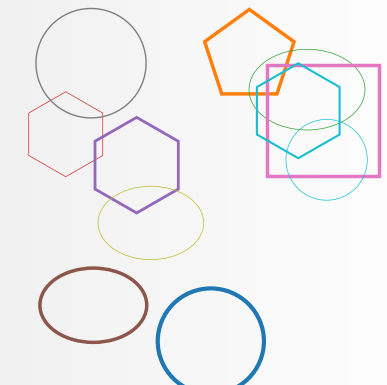[{"shape": "circle", "thickness": 3, "radius": 0.69, "center": [0.544, 0.114]}, {"shape": "pentagon", "thickness": 2.5, "radius": 0.61, "center": [0.643, 0.854]}, {"shape": "oval", "thickness": 0.5, "radius": 0.75, "center": [0.792, 0.767]}, {"shape": "hexagon", "thickness": 0.5, "radius": 0.55, "center": [0.17, 0.651]}, {"shape": "hexagon", "thickness": 2, "radius": 0.62, "center": [0.353, 0.571]}, {"shape": "oval", "thickness": 2.5, "radius": 0.69, "center": [0.241, 0.207]}, {"shape": "square", "thickness": 2.5, "radius": 0.72, "center": [0.833, 0.686]}, {"shape": "circle", "thickness": 1, "radius": 0.71, "center": [0.235, 0.836]}, {"shape": "oval", "thickness": 0.5, "radius": 0.68, "center": [0.389, 0.421]}, {"shape": "hexagon", "thickness": 1.5, "radius": 0.62, "center": [0.77, 0.712]}, {"shape": "circle", "thickness": 0.5, "radius": 0.52, "center": [0.843, 0.585]}]